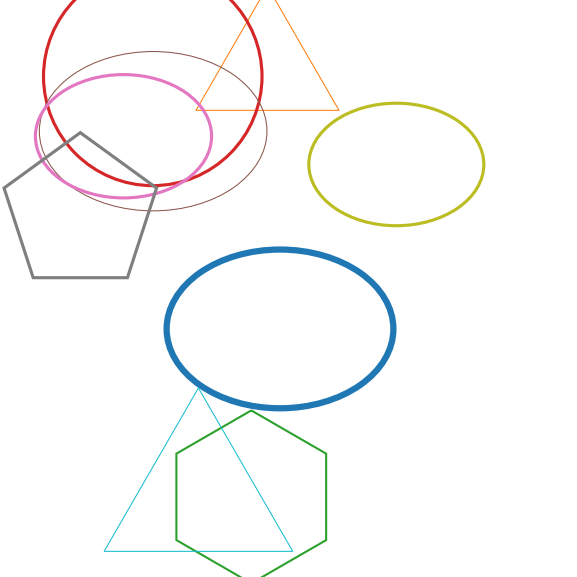[{"shape": "oval", "thickness": 3, "radius": 0.98, "center": [0.485, 0.43]}, {"shape": "triangle", "thickness": 0.5, "radius": 0.72, "center": [0.463, 0.88]}, {"shape": "hexagon", "thickness": 1, "radius": 0.75, "center": [0.435, 0.139]}, {"shape": "circle", "thickness": 1.5, "radius": 0.95, "center": [0.265, 0.867]}, {"shape": "oval", "thickness": 0.5, "radius": 0.99, "center": [0.265, 0.772]}, {"shape": "oval", "thickness": 1.5, "radius": 0.76, "center": [0.214, 0.763]}, {"shape": "pentagon", "thickness": 1.5, "radius": 0.69, "center": [0.139, 0.631]}, {"shape": "oval", "thickness": 1.5, "radius": 0.76, "center": [0.686, 0.714]}, {"shape": "triangle", "thickness": 0.5, "radius": 0.94, "center": [0.344, 0.139]}]